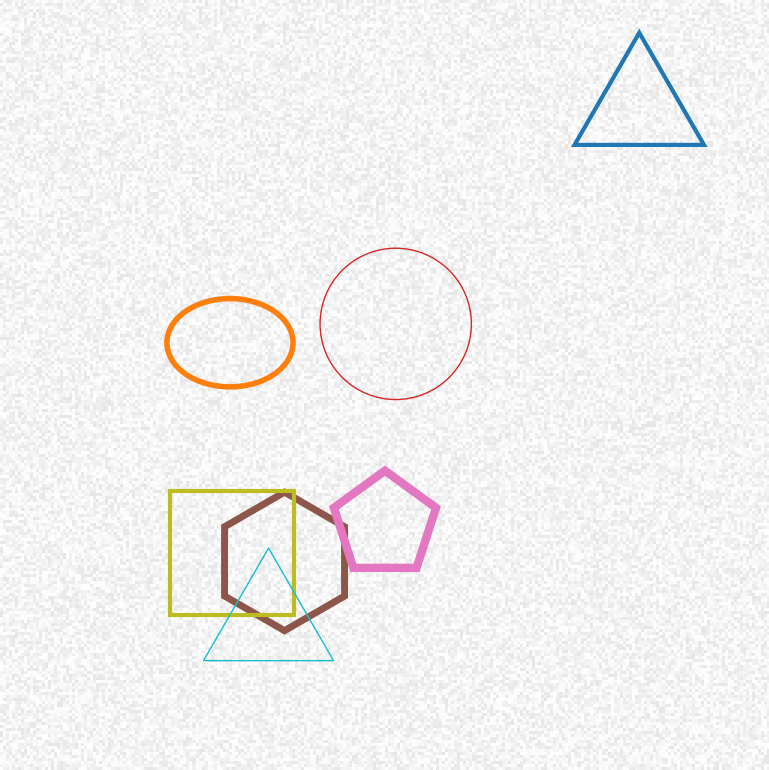[{"shape": "triangle", "thickness": 1.5, "radius": 0.49, "center": [0.83, 0.86]}, {"shape": "oval", "thickness": 2, "radius": 0.41, "center": [0.299, 0.555]}, {"shape": "circle", "thickness": 0.5, "radius": 0.49, "center": [0.514, 0.579]}, {"shape": "hexagon", "thickness": 2.5, "radius": 0.45, "center": [0.37, 0.271]}, {"shape": "pentagon", "thickness": 3, "radius": 0.35, "center": [0.5, 0.319]}, {"shape": "square", "thickness": 1.5, "radius": 0.4, "center": [0.301, 0.281]}, {"shape": "triangle", "thickness": 0.5, "radius": 0.49, "center": [0.349, 0.191]}]